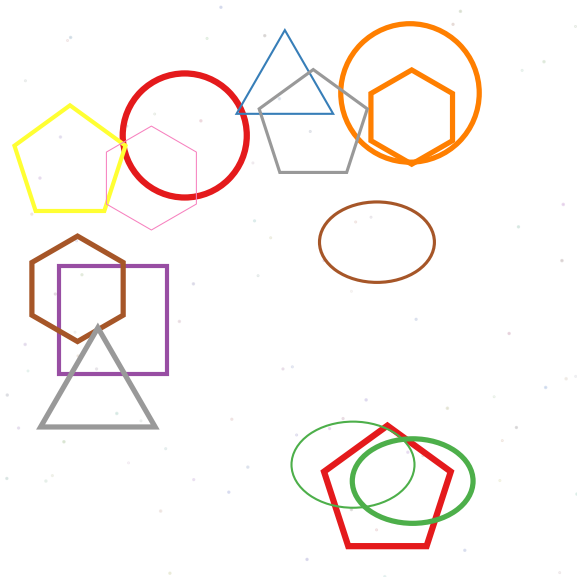[{"shape": "circle", "thickness": 3, "radius": 0.54, "center": [0.32, 0.765]}, {"shape": "pentagon", "thickness": 3, "radius": 0.58, "center": [0.671, 0.147]}, {"shape": "triangle", "thickness": 1, "radius": 0.48, "center": [0.493, 0.85]}, {"shape": "oval", "thickness": 2.5, "radius": 0.52, "center": [0.715, 0.166]}, {"shape": "oval", "thickness": 1, "radius": 0.53, "center": [0.611, 0.194]}, {"shape": "square", "thickness": 2, "radius": 0.47, "center": [0.196, 0.445]}, {"shape": "hexagon", "thickness": 2.5, "radius": 0.41, "center": [0.713, 0.796]}, {"shape": "circle", "thickness": 2.5, "radius": 0.6, "center": [0.71, 0.838]}, {"shape": "pentagon", "thickness": 2, "radius": 0.51, "center": [0.121, 0.716]}, {"shape": "hexagon", "thickness": 2.5, "radius": 0.46, "center": [0.134, 0.499]}, {"shape": "oval", "thickness": 1.5, "radius": 0.5, "center": [0.653, 0.58]}, {"shape": "hexagon", "thickness": 0.5, "radius": 0.45, "center": [0.262, 0.691]}, {"shape": "pentagon", "thickness": 1.5, "radius": 0.49, "center": [0.542, 0.78]}, {"shape": "triangle", "thickness": 2.5, "radius": 0.57, "center": [0.169, 0.317]}]